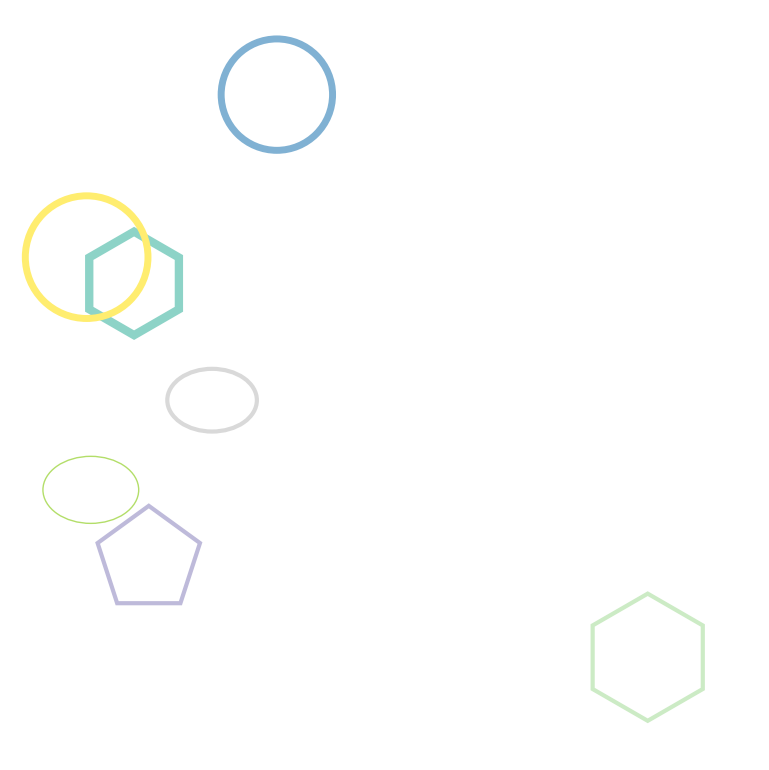[{"shape": "hexagon", "thickness": 3, "radius": 0.34, "center": [0.174, 0.632]}, {"shape": "pentagon", "thickness": 1.5, "radius": 0.35, "center": [0.193, 0.273]}, {"shape": "circle", "thickness": 2.5, "radius": 0.36, "center": [0.36, 0.877]}, {"shape": "oval", "thickness": 0.5, "radius": 0.31, "center": [0.118, 0.364]}, {"shape": "oval", "thickness": 1.5, "radius": 0.29, "center": [0.275, 0.48]}, {"shape": "hexagon", "thickness": 1.5, "radius": 0.41, "center": [0.841, 0.146]}, {"shape": "circle", "thickness": 2.5, "radius": 0.4, "center": [0.113, 0.666]}]